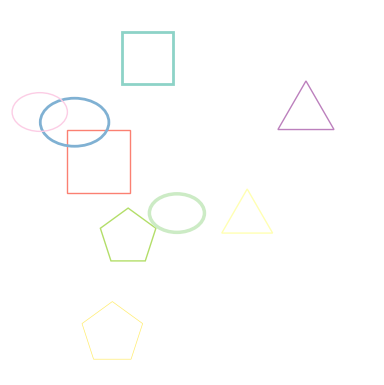[{"shape": "square", "thickness": 2, "radius": 0.34, "center": [0.383, 0.849]}, {"shape": "triangle", "thickness": 1, "radius": 0.38, "center": [0.642, 0.433]}, {"shape": "square", "thickness": 1, "radius": 0.41, "center": [0.255, 0.58]}, {"shape": "oval", "thickness": 2, "radius": 0.45, "center": [0.194, 0.683]}, {"shape": "pentagon", "thickness": 1, "radius": 0.38, "center": [0.333, 0.384]}, {"shape": "oval", "thickness": 1, "radius": 0.36, "center": [0.103, 0.709]}, {"shape": "triangle", "thickness": 1, "radius": 0.42, "center": [0.795, 0.706]}, {"shape": "oval", "thickness": 2.5, "radius": 0.36, "center": [0.46, 0.447]}, {"shape": "pentagon", "thickness": 0.5, "radius": 0.41, "center": [0.292, 0.134]}]